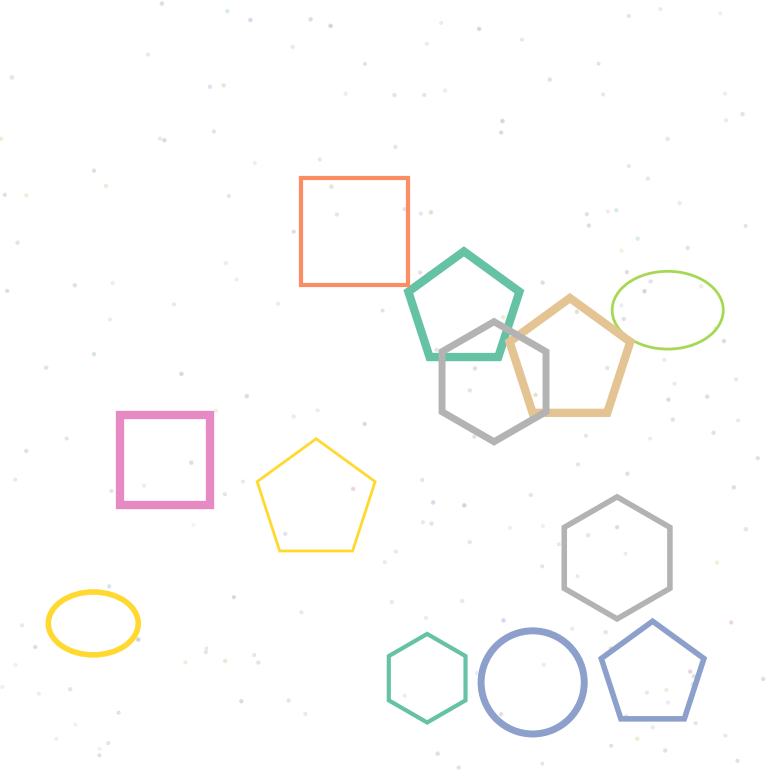[{"shape": "hexagon", "thickness": 1.5, "radius": 0.29, "center": [0.555, 0.119]}, {"shape": "pentagon", "thickness": 3, "radius": 0.38, "center": [0.602, 0.598]}, {"shape": "square", "thickness": 1.5, "radius": 0.35, "center": [0.461, 0.7]}, {"shape": "circle", "thickness": 2.5, "radius": 0.33, "center": [0.692, 0.114]}, {"shape": "pentagon", "thickness": 2, "radius": 0.35, "center": [0.848, 0.123]}, {"shape": "square", "thickness": 3, "radius": 0.29, "center": [0.215, 0.403]}, {"shape": "oval", "thickness": 1, "radius": 0.36, "center": [0.867, 0.597]}, {"shape": "pentagon", "thickness": 1, "radius": 0.4, "center": [0.411, 0.35]}, {"shape": "oval", "thickness": 2, "radius": 0.29, "center": [0.121, 0.19]}, {"shape": "pentagon", "thickness": 3, "radius": 0.41, "center": [0.74, 0.531]}, {"shape": "hexagon", "thickness": 2, "radius": 0.4, "center": [0.801, 0.275]}, {"shape": "hexagon", "thickness": 2.5, "radius": 0.39, "center": [0.642, 0.504]}]